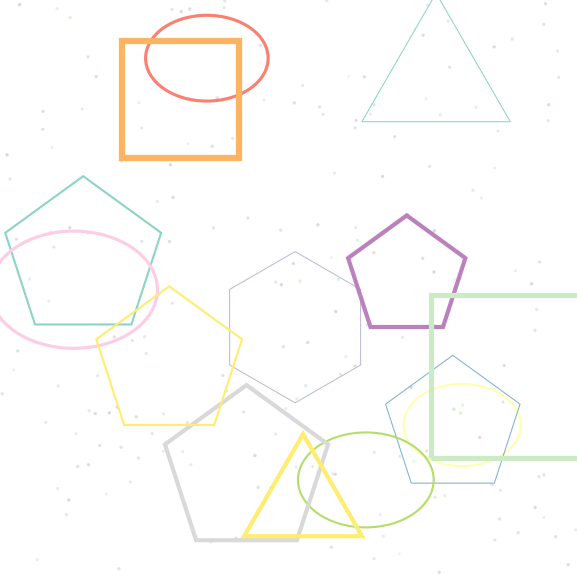[{"shape": "triangle", "thickness": 0.5, "radius": 0.74, "center": [0.755, 0.863]}, {"shape": "pentagon", "thickness": 1, "radius": 0.71, "center": [0.144, 0.552]}, {"shape": "oval", "thickness": 1, "radius": 0.51, "center": [0.8, 0.263]}, {"shape": "hexagon", "thickness": 0.5, "radius": 0.65, "center": [0.511, 0.433]}, {"shape": "oval", "thickness": 1.5, "radius": 0.53, "center": [0.358, 0.898]}, {"shape": "pentagon", "thickness": 0.5, "radius": 0.61, "center": [0.784, 0.262]}, {"shape": "square", "thickness": 3, "radius": 0.5, "center": [0.312, 0.827]}, {"shape": "oval", "thickness": 1, "radius": 0.59, "center": [0.633, 0.168]}, {"shape": "oval", "thickness": 1.5, "radius": 0.73, "center": [0.128, 0.497]}, {"shape": "pentagon", "thickness": 2, "radius": 0.74, "center": [0.427, 0.184]}, {"shape": "pentagon", "thickness": 2, "radius": 0.53, "center": [0.704, 0.519]}, {"shape": "square", "thickness": 2.5, "radius": 0.71, "center": [0.887, 0.347]}, {"shape": "pentagon", "thickness": 1, "radius": 0.66, "center": [0.293, 0.371]}, {"shape": "triangle", "thickness": 2, "radius": 0.59, "center": [0.525, 0.13]}]